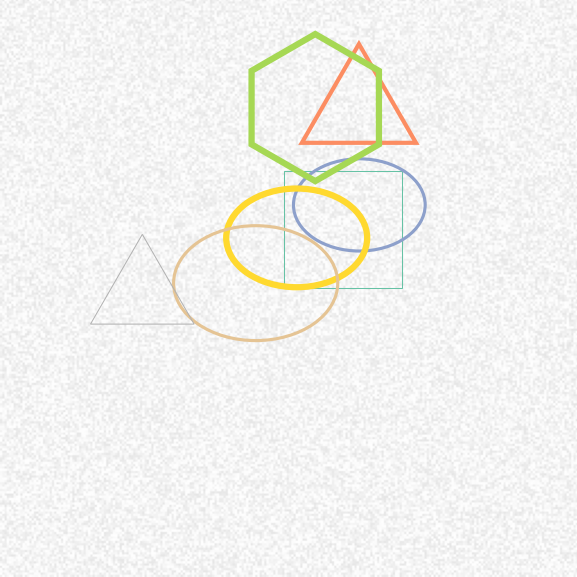[{"shape": "square", "thickness": 0.5, "radius": 0.51, "center": [0.594, 0.602]}, {"shape": "triangle", "thickness": 2, "radius": 0.57, "center": [0.622, 0.809]}, {"shape": "oval", "thickness": 1.5, "radius": 0.57, "center": [0.622, 0.644]}, {"shape": "hexagon", "thickness": 3, "radius": 0.64, "center": [0.546, 0.813]}, {"shape": "oval", "thickness": 3, "radius": 0.61, "center": [0.514, 0.587]}, {"shape": "oval", "thickness": 1.5, "radius": 0.71, "center": [0.443, 0.509]}, {"shape": "triangle", "thickness": 0.5, "radius": 0.52, "center": [0.246, 0.49]}]